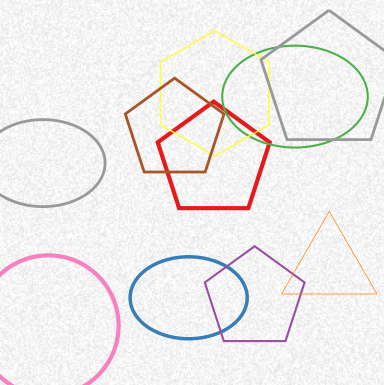[{"shape": "pentagon", "thickness": 3, "radius": 0.76, "center": [0.555, 0.583]}, {"shape": "oval", "thickness": 2.5, "radius": 0.76, "center": [0.49, 0.227]}, {"shape": "oval", "thickness": 1.5, "radius": 0.95, "center": [0.766, 0.749]}, {"shape": "pentagon", "thickness": 1.5, "radius": 0.68, "center": [0.661, 0.224]}, {"shape": "triangle", "thickness": 0.5, "radius": 0.72, "center": [0.855, 0.308]}, {"shape": "hexagon", "thickness": 1, "radius": 0.81, "center": [0.558, 0.758]}, {"shape": "pentagon", "thickness": 2, "radius": 0.67, "center": [0.454, 0.662]}, {"shape": "circle", "thickness": 3, "radius": 0.91, "center": [0.126, 0.154]}, {"shape": "oval", "thickness": 2, "radius": 0.81, "center": [0.112, 0.576]}, {"shape": "pentagon", "thickness": 2, "radius": 0.93, "center": [0.854, 0.788]}]